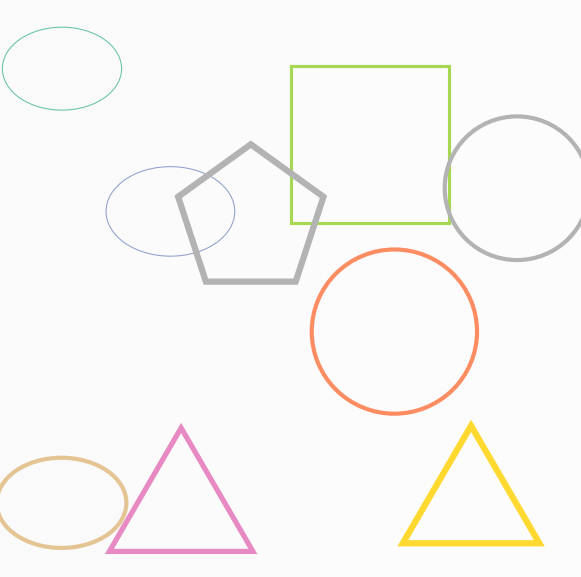[{"shape": "oval", "thickness": 0.5, "radius": 0.51, "center": [0.107, 0.88]}, {"shape": "circle", "thickness": 2, "radius": 0.71, "center": [0.679, 0.425]}, {"shape": "oval", "thickness": 0.5, "radius": 0.55, "center": [0.293, 0.633]}, {"shape": "triangle", "thickness": 2.5, "radius": 0.71, "center": [0.312, 0.116]}, {"shape": "square", "thickness": 1.5, "radius": 0.68, "center": [0.636, 0.749]}, {"shape": "triangle", "thickness": 3, "radius": 0.68, "center": [0.81, 0.126]}, {"shape": "oval", "thickness": 2, "radius": 0.56, "center": [0.106, 0.128]}, {"shape": "circle", "thickness": 2, "radius": 0.62, "center": [0.889, 0.673]}, {"shape": "pentagon", "thickness": 3, "radius": 0.66, "center": [0.431, 0.618]}]